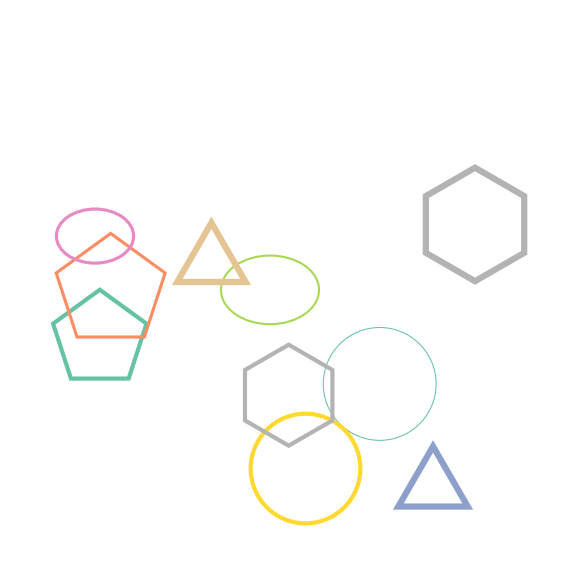[{"shape": "pentagon", "thickness": 2, "radius": 0.43, "center": [0.173, 0.412]}, {"shape": "circle", "thickness": 0.5, "radius": 0.49, "center": [0.657, 0.334]}, {"shape": "pentagon", "thickness": 1.5, "radius": 0.5, "center": [0.192, 0.496]}, {"shape": "triangle", "thickness": 3, "radius": 0.35, "center": [0.75, 0.157]}, {"shape": "oval", "thickness": 1.5, "radius": 0.33, "center": [0.165, 0.59]}, {"shape": "oval", "thickness": 1, "radius": 0.42, "center": [0.468, 0.497]}, {"shape": "circle", "thickness": 2, "radius": 0.47, "center": [0.529, 0.188]}, {"shape": "triangle", "thickness": 3, "radius": 0.34, "center": [0.366, 0.545]}, {"shape": "hexagon", "thickness": 3, "radius": 0.49, "center": [0.823, 0.61]}, {"shape": "hexagon", "thickness": 2, "radius": 0.44, "center": [0.5, 0.315]}]